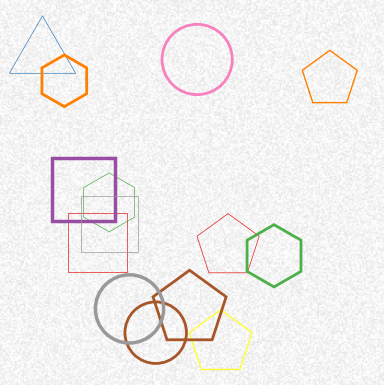[{"shape": "square", "thickness": 0.5, "radius": 0.38, "center": [0.253, 0.37]}, {"shape": "pentagon", "thickness": 0.5, "radius": 0.42, "center": [0.592, 0.36]}, {"shape": "triangle", "thickness": 0.5, "radius": 0.5, "center": [0.11, 0.859]}, {"shape": "hexagon", "thickness": 2, "radius": 0.4, "center": [0.712, 0.336]}, {"shape": "hexagon", "thickness": 0.5, "radius": 0.38, "center": [0.284, 0.474]}, {"shape": "square", "thickness": 2.5, "radius": 0.4, "center": [0.217, 0.508]}, {"shape": "hexagon", "thickness": 2, "radius": 0.34, "center": [0.167, 0.79]}, {"shape": "pentagon", "thickness": 1, "radius": 0.38, "center": [0.857, 0.794]}, {"shape": "pentagon", "thickness": 1, "radius": 0.43, "center": [0.573, 0.11]}, {"shape": "circle", "thickness": 2, "radius": 0.4, "center": [0.404, 0.136]}, {"shape": "pentagon", "thickness": 2, "radius": 0.5, "center": [0.492, 0.198]}, {"shape": "circle", "thickness": 2, "radius": 0.46, "center": [0.512, 0.846]}, {"shape": "circle", "thickness": 2.5, "radius": 0.44, "center": [0.336, 0.198]}, {"shape": "square", "thickness": 0.5, "radius": 0.37, "center": [0.285, 0.418]}]